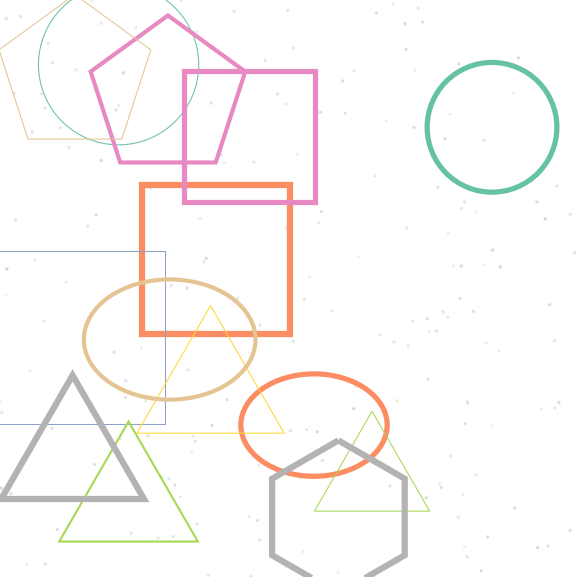[{"shape": "circle", "thickness": 2.5, "radius": 0.56, "center": [0.852, 0.779]}, {"shape": "circle", "thickness": 0.5, "radius": 0.69, "center": [0.205, 0.887]}, {"shape": "oval", "thickness": 2.5, "radius": 0.63, "center": [0.544, 0.263]}, {"shape": "square", "thickness": 3, "radius": 0.64, "center": [0.374, 0.55]}, {"shape": "square", "thickness": 0.5, "radius": 0.75, "center": [0.137, 0.415]}, {"shape": "pentagon", "thickness": 2, "radius": 0.7, "center": [0.291, 0.832]}, {"shape": "square", "thickness": 2.5, "radius": 0.57, "center": [0.432, 0.763]}, {"shape": "triangle", "thickness": 0.5, "radius": 0.58, "center": [0.644, 0.172]}, {"shape": "triangle", "thickness": 1, "radius": 0.69, "center": [0.223, 0.131]}, {"shape": "triangle", "thickness": 0.5, "radius": 0.74, "center": [0.365, 0.323]}, {"shape": "oval", "thickness": 2, "radius": 0.74, "center": [0.294, 0.411]}, {"shape": "pentagon", "thickness": 0.5, "radius": 0.69, "center": [0.13, 0.87]}, {"shape": "triangle", "thickness": 3, "radius": 0.71, "center": [0.126, 0.206]}, {"shape": "hexagon", "thickness": 3, "radius": 0.66, "center": [0.586, 0.104]}]